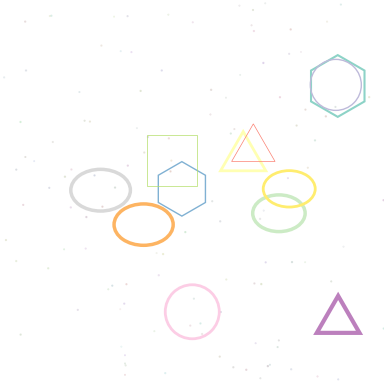[{"shape": "hexagon", "thickness": 1.5, "radius": 0.4, "center": [0.877, 0.777]}, {"shape": "triangle", "thickness": 2, "radius": 0.34, "center": [0.632, 0.59]}, {"shape": "circle", "thickness": 1, "radius": 0.33, "center": [0.872, 0.78]}, {"shape": "triangle", "thickness": 0.5, "radius": 0.33, "center": [0.658, 0.613]}, {"shape": "hexagon", "thickness": 1, "radius": 0.35, "center": [0.472, 0.509]}, {"shape": "oval", "thickness": 2.5, "radius": 0.38, "center": [0.373, 0.417]}, {"shape": "square", "thickness": 0.5, "radius": 0.33, "center": [0.446, 0.583]}, {"shape": "circle", "thickness": 2, "radius": 0.35, "center": [0.499, 0.19]}, {"shape": "oval", "thickness": 2.5, "radius": 0.39, "center": [0.261, 0.506]}, {"shape": "triangle", "thickness": 3, "radius": 0.32, "center": [0.878, 0.167]}, {"shape": "oval", "thickness": 2.5, "radius": 0.34, "center": [0.724, 0.446]}, {"shape": "oval", "thickness": 2, "radius": 0.34, "center": [0.751, 0.51]}]